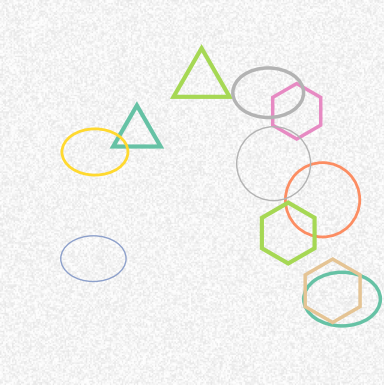[{"shape": "triangle", "thickness": 3, "radius": 0.36, "center": [0.356, 0.655]}, {"shape": "oval", "thickness": 2.5, "radius": 0.5, "center": [0.888, 0.223]}, {"shape": "circle", "thickness": 2, "radius": 0.48, "center": [0.838, 0.481]}, {"shape": "oval", "thickness": 1, "radius": 0.42, "center": [0.243, 0.328]}, {"shape": "hexagon", "thickness": 2.5, "radius": 0.36, "center": [0.771, 0.711]}, {"shape": "triangle", "thickness": 3, "radius": 0.42, "center": [0.524, 0.791]}, {"shape": "hexagon", "thickness": 3, "radius": 0.4, "center": [0.749, 0.395]}, {"shape": "oval", "thickness": 2, "radius": 0.43, "center": [0.247, 0.605]}, {"shape": "hexagon", "thickness": 2.5, "radius": 0.41, "center": [0.864, 0.245]}, {"shape": "oval", "thickness": 2.5, "radius": 0.46, "center": [0.697, 0.759]}, {"shape": "circle", "thickness": 1, "radius": 0.48, "center": [0.711, 0.575]}]